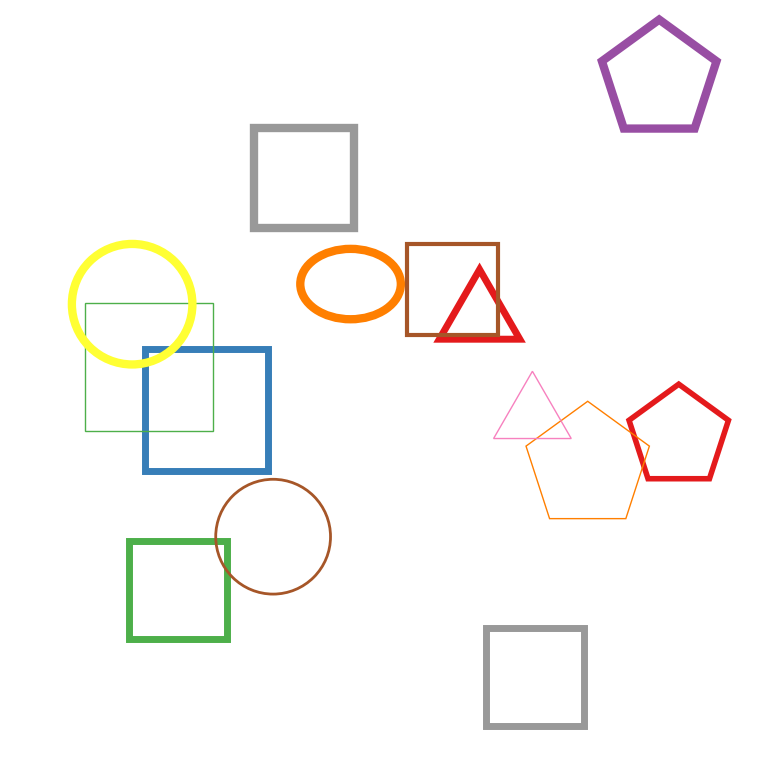[{"shape": "triangle", "thickness": 2.5, "radius": 0.3, "center": [0.623, 0.59]}, {"shape": "pentagon", "thickness": 2, "radius": 0.34, "center": [0.881, 0.433]}, {"shape": "square", "thickness": 2.5, "radius": 0.4, "center": [0.268, 0.468]}, {"shape": "square", "thickness": 2.5, "radius": 0.32, "center": [0.231, 0.233]}, {"shape": "square", "thickness": 0.5, "radius": 0.42, "center": [0.193, 0.523]}, {"shape": "pentagon", "thickness": 3, "radius": 0.39, "center": [0.856, 0.896]}, {"shape": "pentagon", "thickness": 0.5, "radius": 0.42, "center": [0.763, 0.395]}, {"shape": "oval", "thickness": 3, "radius": 0.33, "center": [0.455, 0.631]}, {"shape": "circle", "thickness": 3, "radius": 0.39, "center": [0.172, 0.605]}, {"shape": "circle", "thickness": 1, "radius": 0.37, "center": [0.355, 0.303]}, {"shape": "square", "thickness": 1.5, "radius": 0.29, "center": [0.588, 0.624]}, {"shape": "triangle", "thickness": 0.5, "radius": 0.29, "center": [0.691, 0.46]}, {"shape": "square", "thickness": 3, "radius": 0.32, "center": [0.395, 0.769]}, {"shape": "square", "thickness": 2.5, "radius": 0.32, "center": [0.695, 0.12]}]